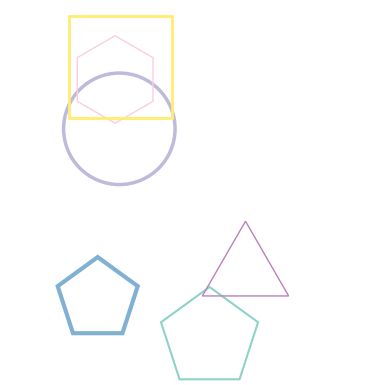[{"shape": "pentagon", "thickness": 1.5, "radius": 0.66, "center": [0.544, 0.122]}, {"shape": "circle", "thickness": 2.5, "radius": 0.72, "center": [0.31, 0.665]}, {"shape": "pentagon", "thickness": 3, "radius": 0.55, "center": [0.254, 0.223]}, {"shape": "hexagon", "thickness": 1, "radius": 0.57, "center": [0.299, 0.794]}, {"shape": "triangle", "thickness": 1, "radius": 0.65, "center": [0.638, 0.296]}, {"shape": "square", "thickness": 2, "radius": 0.66, "center": [0.313, 0.826]}]